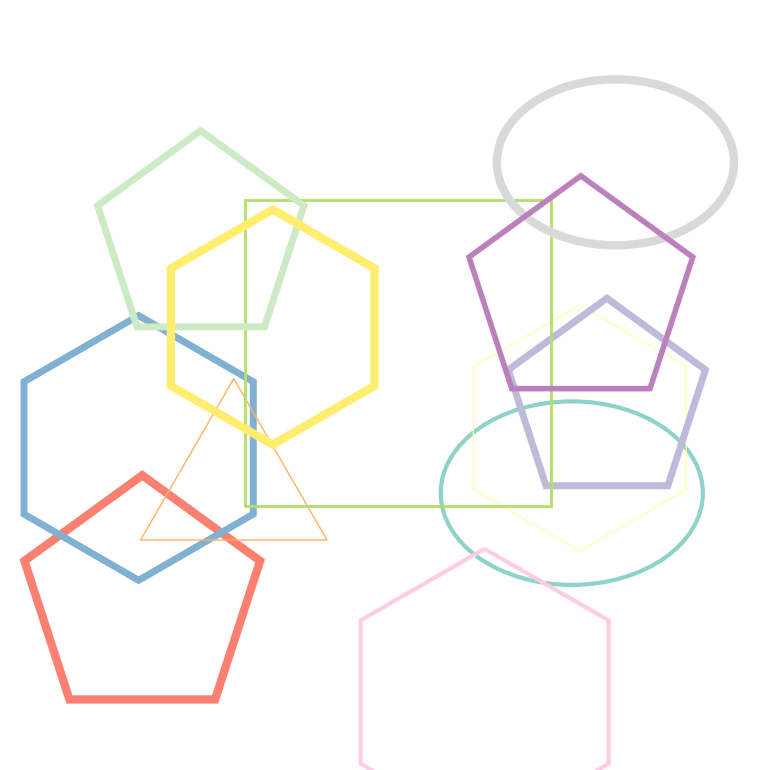[{"shape": "oval", "thickness": 1.5, "radius": 0.85, "center": [0.743, 0.36]}, {"shape": "hexagon", "thickness": 0.5, "radius": 0.8, "center": [0.753, 0.444]}, {"shape": "pentagon", "thickness": 2.5, "radius": 0.67, "center": [0.788, 0.478]}, {"shape": "pentagon", "thickness": 3, "radius": 0.8, "center": [0.185, 0.222]}, {"shape": "hexagon", "thickness": 2.5, "radius": 0.86, "center": [0.18, 0.418]}, {"shape": "triangle", "thickness": 0.5, "radius": 0.7, "center": [0.304, 0.369]}, {"shape": "square", "thickness": 1, "radius": 0.99, "center": [0.517, 0.541]}, {"shape": "hexagon", "thickness": 1.5, "radius": 0.93, "center": [0.629, 0.101]}, {"shape": "oval", "thickness": 3, "radius": 0.77, "center": [0.799, 0.789]}, {"shape": "pentagon", "thickness": 2, "radius": 0.76, "center": [0.754, 0.619]}, {"shape": "pentagon", "thickness": 2.5, "radius": 0.7, "center": [0.261, 0.689]}, {"shape": "hexagon", "thickness": 3, "radius": 0.76, "center": [0.354, 0.575]}]